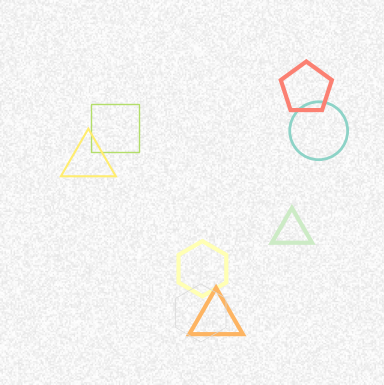[{"shape": "circle", "thickness": 2, "radius": 0.38, "center": [0.828, 0.66]}, {"shape": "hexagon", "thickness": 3, "radius": 0.36, "center": [0.526, 0.302]}, {"shape": "pentagon", "thickness": 3, "radius": 0.35, "center": [0.796, 0.771]}, {"shape": "triangle", "thickness": 3, "radius": 0.4, "center": [0.561, 0.172]}, {"shape": "square", "thickness": 1, "radius": 0.31, "center": [0.299, 0.667]}, {"shape": "hexagon", "thickness": 0.5, "radius": 0.38, "center": [0.522, 0.187]}, {"shape": "triangle", "thickness": 3, "radius": 0.3, "center": [0.758, 0.4]}, {"shape": "triangle", "thickness": 1.5, "radius": 0.41, "center": [0.229, 0.583]}]